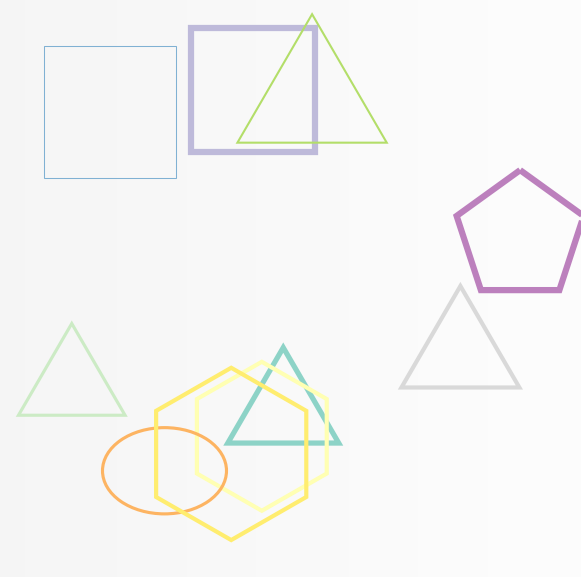[{"shape": "triangle", "thickness": 2.5, "radius": 0.55, "center": [0.487, 0.287]}, {"shape": "hexagon", "thickness": 2, "radius": 0.64, "center": [0.45, 0.244]}, {"shape": "square", "thickness": 3, "radius": 0.53, "center": [0.435, 0.843]}, {"shape": "square", "thickness": 0.5, "radius": 0.57, "center": [0.189, 0.805]}, {"shape": "oval", "thickness": 1.5, "radius": 0.53, "center": [0.283, 0.184]}, {"shape": "triangle", "thickness": 1, "radius": 0.74, "center": [0.537, 0.826]}, {"shape": "triangle", "thickness": 2, "radius": 0.59, "center": [0.792, 0.387]}, {"shape": "pentagon", "thickness": 3, "radius": 0.57, "center": [0.895, 0.59]}, {"shape": "triangle", "thickness": 1.5, "radius": 0.53, "center": [0.123, 0.333]}, {"shape": "hexagon", "thickness": 2, "radius": 0.75, "center": [0.398, 0.213]}]